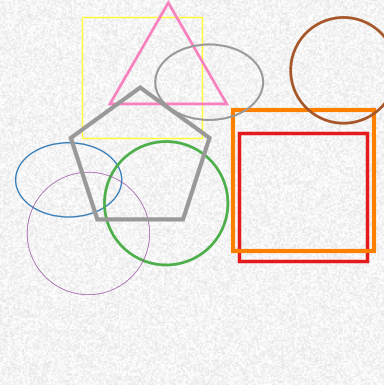[{"shape": "square", "thickness": 2.5, "radius": 0.83, "center": [0.786, 0.488]}, {"shape": "oval", "thickness": 1, "radius": 0.69, "center": [0.178, 0.533]}, {"shape": "circle", "thickness": 2, "radius": 0.8, "center": [0.432, 0.472]}, {"shape": "circle", "thickness": 0.5, "radius": 0.8, "center": [0.23, 0.394]}, {"shape": "square", "thickness": 3, "radius": 0.92, "center": [0.789, 0.531]}, {"shape": "square", "thickness": 1, "radius": 0.78, "center": [0.369, 0.798]}, {"shape": "circle", "thickness": 2, "radius": 0.69, "center": [0.892, 0.817]}, {"shape": "triangle", "thickness": 2, "radius": 0.88, "center": [0.437, 0.818]}, {"shape": "oval", "thickness": 1.5, "radius": 0.7, "center": [0.543, 0.786]}, {"shape": "pentagon", "thickness": 3, "radius": 0.95, "center": [0.364, 0.583]}]